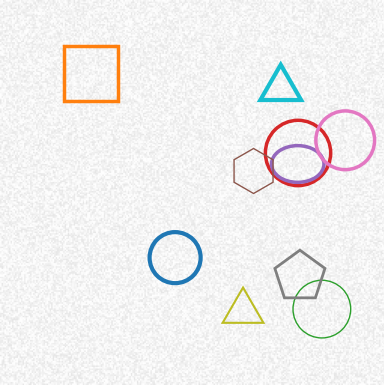[{"shape": "circle", "thickness": 3, "radius": 0.33, "center": [0.455, 0.331]}, {"shape": "square", "thickness": 2.5, "radius": 0.36, "center": [0.236, 0.809]}, {"shape": "circle", "thickness": 1, "radius": 0.37, "center": [0.836, 0.197]}, {"shape": "circle", "thickness": 2.5, "radius": 0.42, "center": [0.774, 0.603]}, {"shape": "oval", "thickness": 2.5, "radius": 0.34, "center": [0.773, 0.574]}, {"shape": "hexagon", "thickness": 1, "radius": 0.29, "center": [0.659, 0.556]}, {"shape": "circle", "thickness": 2.5, "radius": 0.38, "center": [0.897, 0.636]}, {"shape": "pentagon", "thickness": 2, "radius": 0.34, "center": [0.779, 0.282]}, {"shape": "triangle", "thickness": 1.5, "radius": 0.31, "center": [0.631, 0.192]}, {"shape": "triangle", "thickness": 3, "radius": 0.31, "center": [0.729, 0.771]}]